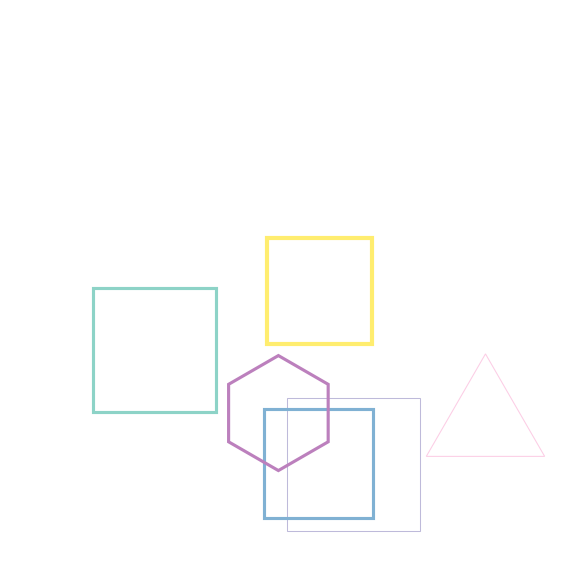[{"shape": "square", "thickness": 1.5, "radius": 0.53, "center": [0.268, 0.393]}, {"shape": "square", "thickness": 0.5, "radius": 0.58, "center": [0.612, 0.195]}, {"shape": "square", "thickness": 1.5, "radius": 0.47, "center": [0.551, 0.197]}, {"shape": "triangle", "thickness": 0.5, "radius": 0.59, "center": [0.841, 0.268]}, {"shape": "hexagon", "thickness": 1.5, "radius": 0.5, "center": [0.482, 0.284]}, {"shape": "square", "thickness": 2, "radius": 0.46, "center": [0.553, 0.495]}]